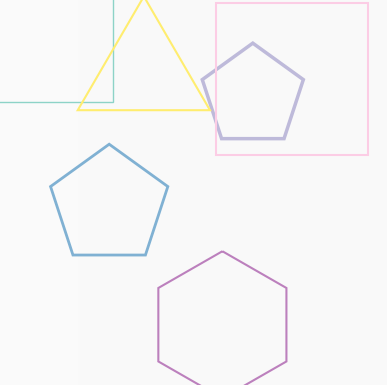[{"shape": "square", "thickness": 1, "radius": 0.82, "center": [0.129, 0.899]}, {"shape": "pentagon", "thickness": 2.5, "radius": 0.69, "center": [0.652, 0.751]}, {"shape": "pentagon", "thickness": 2, "radius": 0.8, "center": [0.282, 0.466]}, {"shape": "square", "thickness": 1.5, "radius": 0.98, "center": [0.754, 0.795]}, {"shape": "hexagon", "thickness": 1.5, "radius": 0.95, "center": [0.574, 0.157]}, {"shape": "triangle", "thickness": 1.5, "radius": 0.99, "center": [0.371, 0.812]}]